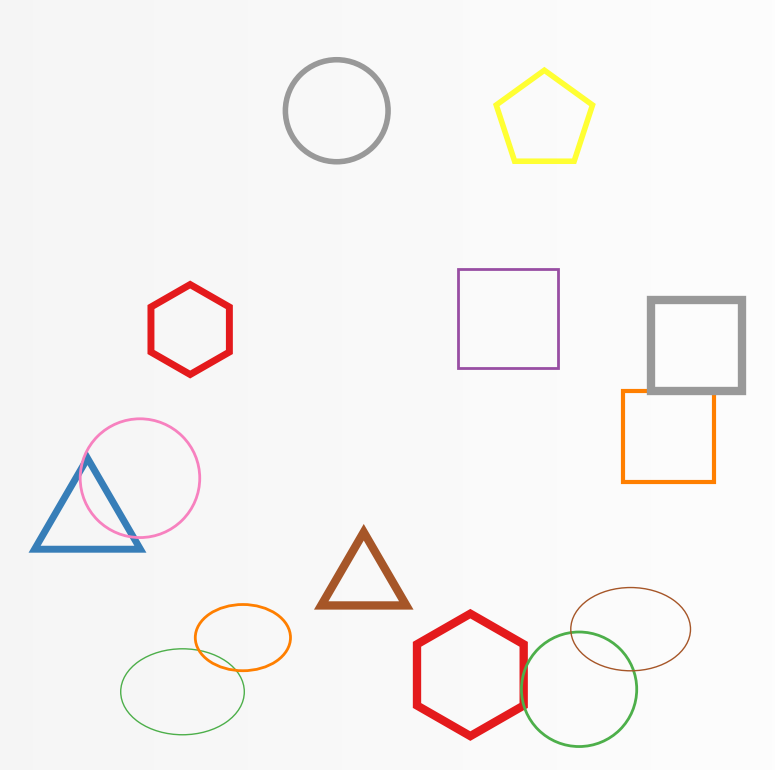[{"shape": "hexagon", "thickness": 3, "radius": 0.4, "center": [0.607, 0.124]}, {"shape": "hexagon", "thickness": 2.5, "radius": 0.29, "center": [0.245, 0.572]}, {"shape": "triangle", "thickness": 2.5, "radius": 0.39, "center": [0.113, 0.326]}, {"shape": "circle", "thickness": 1, "radius": 0.37, "center": [0.747, 0.105]}, {"shape": "oval", "thickness": 0.5, "radius": 0.4, "center": [0.235, 0.102]}, {"shape": "square", "thickness": 1, "radius": 0.32, "center": [0.655, 0.586]}, {"shape": "square", "thickness": 1.5, "radius": 0.29, "center": [0.862, 0.433]}, {"shape": "oval", "thickness": 1, "radius": 0.31, "center": [0.313, 0.172]}, {"shape": "pentagon", "thickness": 2, "radius": 0.33, "center": [0.702, 0.843]}, {"shape": "triangle", "thickness": 3, "radius": 0.32, "center": [0.469, 0.245]}, {"shape": "oval", "thickness": 0.5, "radius": 0.39, "center": [0.814, 0.183]}, {"shape": "circle", "thickness": 1, "radius": 0.39, "center": [0.181, 0.379]}, {"shape": "square", "thickness": 3, "radius": 0.3, "center": [0.899, 0.551]}, {"shape": "circle", "thickness": 2, "radius": 0.33, "center": [0.434, 0.856]}]